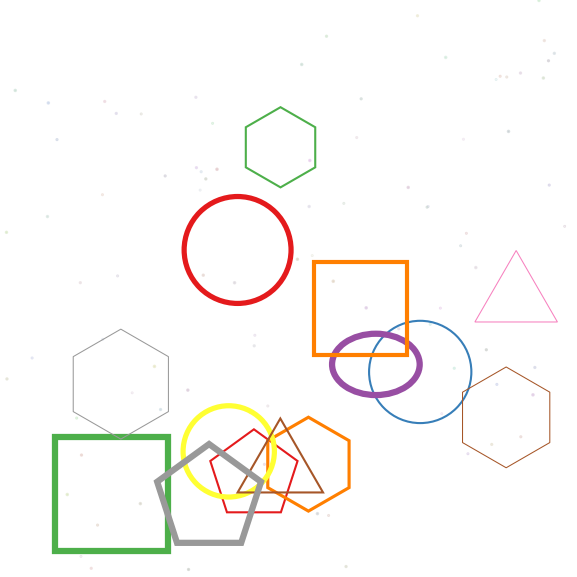[{"shape": "pentagon", "thickness": 1, "radius": 0.4, "center": [0.44, 0.176]}, {"shape": "circle", "thickness": 2.5, "radius": 0.46, "center": [0.411, 0.566]}, {"shape": "circle", "thickness": 1, "radius": 0.44, "center": [0.728, 0.355]}, {"shape": "square", "thickness": 3, "radius": 0.49, "center": [0.193, 0.144]}, {"shape": "hexagon", "thickness": 1, "radius": 0.35, "center": [0.486, 0.744]}, {"shape": "oval", "thickness": 3, "radius": 0.38, "center": [0.651, 0.368]}, {"shape": "hexagon", "thickness": 1.5, "radius": 0.41, "center": [0.534, 0.195]}, {"shape": "square", "thickness": 2, "radius": 0.41, "center": [0.624, 0.465]}, {"shape": "circle", "thickness": 2.5, "radius": 0.4, "center": [0.396, 0.218]}, {"shape": "hexagon", "thickness": 0.5, "radius": 0.44, "center": [0.876, 0.276]}, {"shape": "triangle", "thickness": 1, "radius": 0.43, "center": [0.485, 0.189]}, {"shape": "triangle", "thickness": 0.5, "radius": 0.41, "center": [0.894, 0.483]}, {"shape": "hexagon", "thickness": 0.5, "radius": 0.48, "center": [0.209, 0.334]}, {"shape": "pentagon", "thickness": 3, "radius": 0.47, "center": [0.362, 0.136]}]